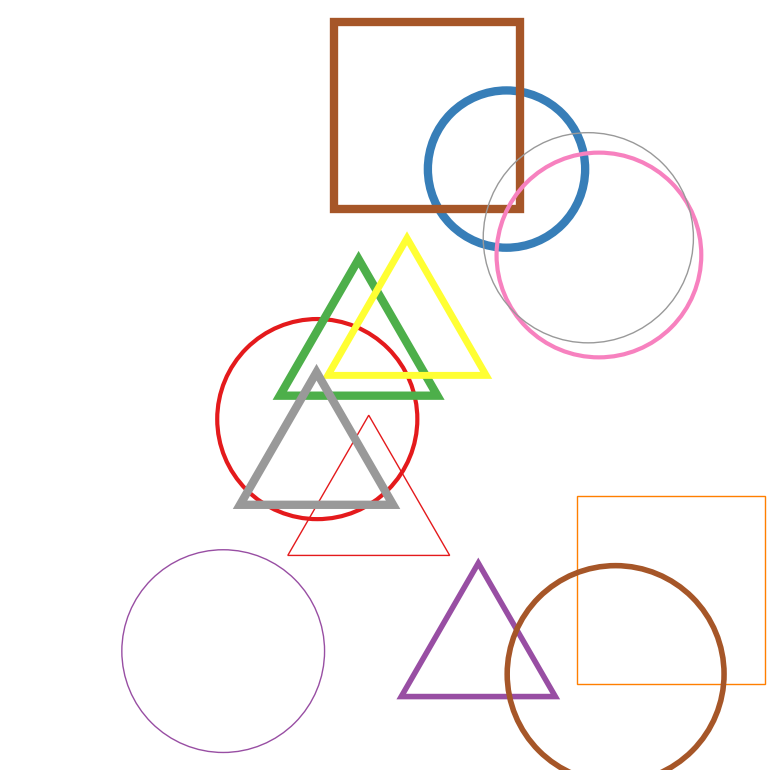[{"shape": "triangle", "thickness": 0.5, "radius": 0.61, "center": [0.479, 0.339]}, {"shape": "circle", "thickness": 1.5, "radius": 0.65, "center": [0.412, 0.456]}, {"shape": "circle", "thickness": 3, "radius": 0.51, "center": [0.658, 0.78]}, {"shape": "triangle", "thickness": 3, "radius": 0.59, "center": [0.466, 0.545]}, {"shape": "triangle", "thickness": 2, "radius": 0.58, "center": [0.621, 0.153]}, {"shape": "circle", "thickness": 0.5, "radius": 0.66, "center": [0.29, 0.154]}, {"shape": "square", "thickness": 0.5, "radius": 0.61, "center": [0.871, 0.234]}, {"shape": "triangle", "thickness": 2.5, "radius": 0.59, "center": [0.529, 0.572]}, {"shape": "square", "thickness": 3, "radius": 0.61, "center": [0.555, 0.85]}, {"shape": "circle", "thickness": 2, "radius": 0.7, "center": [0.8, 0.125]}, {"shape": "circle", "thickness": 1.5, "radius": 0.66, "center": [0.778, 0.669]}, {"shape": "circle", "thickness": 0.5, "radius": 0.68, "center": [0.764, 0.691]}, {"shape": "triangle", "thickness": 3, "radius": 0.57, "center": [0.411, 0.402]}]